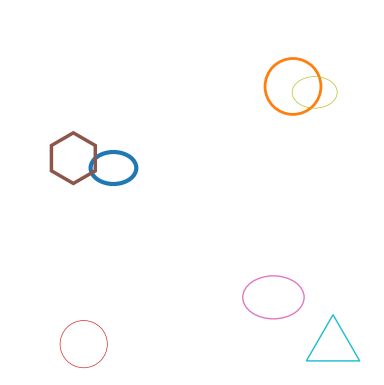[{"shape": "oval", "thickness": 3, "radius": 0.3, "center": [0.295, 0.564]}, {"shape": "circle", "thickness": 2, "radius": 0.36, "center": [0.761, 0.775]}, {"shape": "circle", "thickness": 0.5, "radius": 0.31, "center": [0.217, 0.106]}, {"shape": "hexagon", "thickness": 2.5, "radius": 0.33, "center": [0.191, 0.589]}, {"shape": "oval", "thickness": 1, "radius": 0.4, "center": [0.71, 0.228]}, {"shape": "oval", "thickness": 0.5, "radius": 0.29, "center": [0.817, 0.76]}, {"shape": "triangle", "thickness": 1, "radius": 0.4, "center": [0.865, 0.103]}]